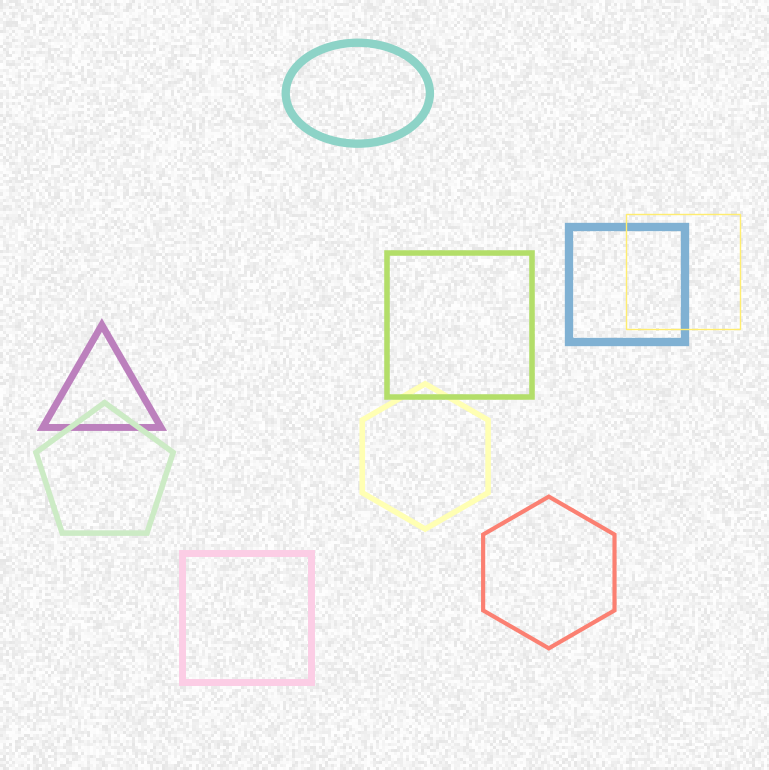[{"shape": "oval", "thickness": 3, "radius": 0.47, "center": [0.465, 0.879]}, {"shape": "hexagon", "thickness": 2, "radius": 0.47, "center": [0.552, 0.407]}, {"shape": "hexagon", "thickness": 1.5, "radius": 0.49, "center": [0.713, 0.257]}, {"shape": "square", "thickness": 3, "radius": 0.38, "center": [0.814, 0.63]}, {"shape": "square", "thickness": 2, "radius": 0.47, "center": [0.597, 0.578]}, {"shape": "square", "thickness": 2.5, "radius": 0.42, "center": [0.32, 0.199]}, {"shape": "triangle", "thickness": 2.5, "radius": 0.44, "center": [0.132, 0.489]}, {"shape": "pentagon", "thickness": 2, "radius": 0.47, "center": [0.136, 0.383]}, {"shape": "square", "thickness": 0.5, "radius": 0.37, "center": [0.887, 0.647]}]